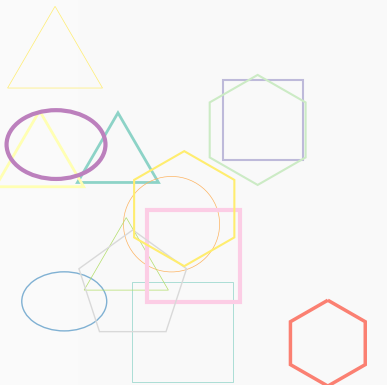[{"shape": "square", "thickness": 0.5, "radius": 0.65, "center": [0.471, 0.137]}, {"shape": "triangle", "thickness": 2, "radius": 0.6, "center": [0.304, 0.586]}, {"shape": "triangle", "thickness": 2, "radius": 0.66, "center": [0.102, 0.581]}, {"shape": "square", "thickness": 1.5, "radius": 0.52, "center": [0.678, 0.688]}, {"shape": "hexagon", "thickness": 2.5, "radius": 0.56, "center": [0.846, 0.109]}, {"shape": "oval", "thickness": 1, "radius": 0.55, "center": [0.166, 0.217]}, {"shape": "circle", "thickness": 0.5, "radius": 0.62, "center": [0.443, 0.418]}, {"shape": "triangle", "thickness": 0.5, "radius": 0.63, "center": [0.326, 0.309]}, {"shape": "square", "thickness": 3, "radius": 0.6, "center": [0.499, 0.335]}, {"shape": "pentagon", "thickness": 1, "radius": 0.73, "center": [0.343, 0.257]}, {"shape": "oval", "thickness": 3, "radius": 0.64, "center": [0.145, 0.625]}, {"shape": "hexagon", "thickness": 1.5, "radius": 0.71, "center": [0.665, 0.663]}, {"shape": "triangle", "thickness": 0.5, "radius": 0.71, "center": [0.142, 0.842]}, {"shape": "hexagon", "thickness": 1.5, "radius": 0.75, "center": [0.475, 0.458]}]